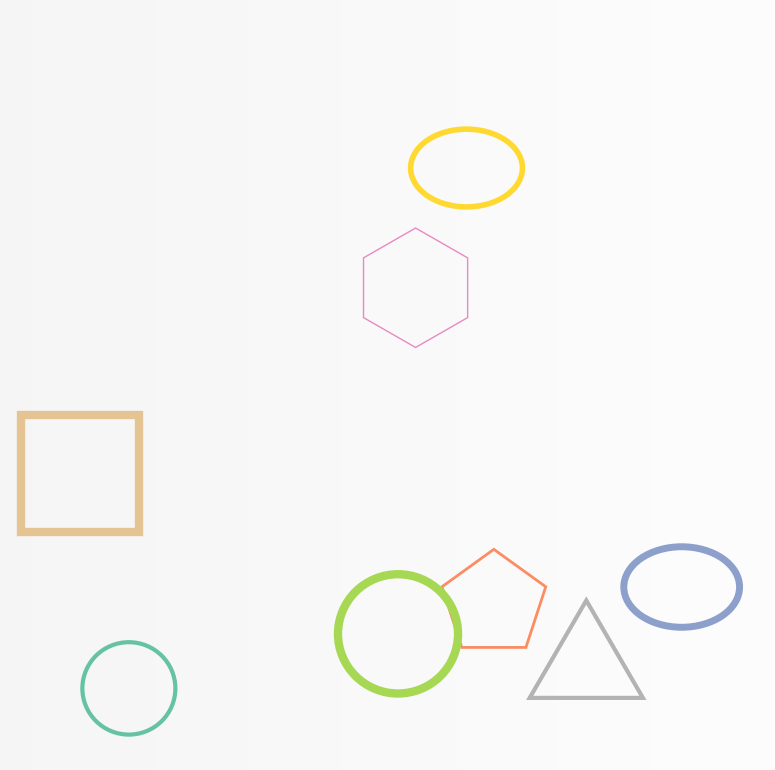[{"shape": "circle", "thickness": 1.5, "radius": 0.3, "center": [0.166, 0.106]}, {"shape": "pentagon", "thickness": 1, "radius": 0.35, "center": [0.637, 0.216]}, {"shape": "oval", "thickness": 2.5, "radius": 0.37, "center": [0.88, 0.238]}, {"shape": "hexagon", "thickness": 0.5, "radius": 0.39, "center": [0.536, 0.626]}, {"shape": "circle", "thickness": 3, "radius": 0.39, "center": [0.514, 0.177]}, {"shape": "oval", "thickness": 2, "radius": 0.36, "center": [0.602, 0.782]}, {"shape": "square", "thickness": 3, "radius": 0.38, "center": [0.103, 0.385]}, {"shape": "triangle", "thickness": 1.5, "radius": 0.42, "center": [0.757, 0.136]}]